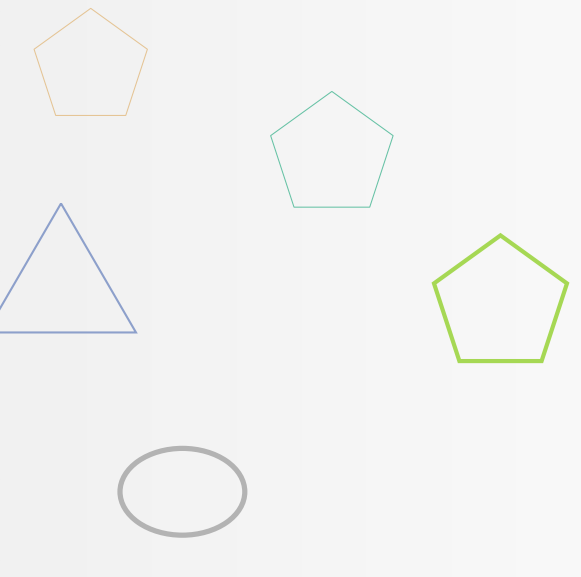[{"shape": "pentagon", "thickness": 0.5, "radius": 0.55, "center": [0.571, 0.73]}, {"shape": "triangle", "thickness": 1, "radius": 0.74, "center": [0.105, 0.498]}, {"shape": "pentagon", "thickness": 2, "radius": 0.6, "center": [0.861, 0.471]}, {"shape": "pentagon", "thickness": 0.5, "radius": 0.51, "center": [0.156, 0.882]}, {"shape": "oval", "thickness": 2.5, "radius": 0.54, "center": [0.314, 0.148]}]